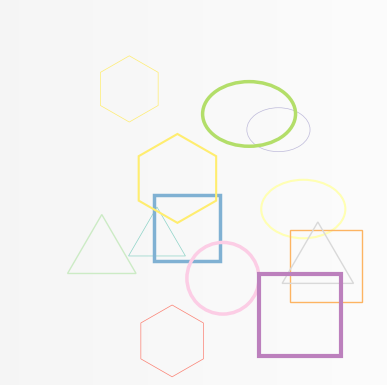[{"shape": "triangle", "thickness": 0.5, "radius": 0.42, "center": [0.405, 0.378]}, {"shape": "oval", "thickness": 1.5, "radius": 0.54, "center": [0.783, 0.457]}, {"shape": "oval", "thickness": 0.5, "radius": 0.41, "center": [0.719, 0.663]}, {"shape": "hexagon", "thickness": 0.5, "radius": 0.47, "center": [0.444, 0.115]}, {"shape": "square", "thickness": 2.5, "radius": 0.43, "center": [0.482, 0.408]}, {"shape": "square", "thickness": 1, "radius": 0.47, "center": [0.841, 0.308]}, {"shape": "oval", "thickness": 2.5, "radius": 0.6, "center": [0.643, 0.704]}, {"shape": "circle", "thickness": 2.5, "radius": 0.47, "center": [0.575, 0.277]}, {"shape": "triangle", "thickness": 1, "radius": 0.53, "center": [0.82, 0.317]}, {"shape": "square", "thickness": 3, "radius": 0.53, "center": [0.774, 0.182]}, {"shape": "triangle", "thickness": 1, "radius": 0.51, "center": [0.263, 0.341]}, {"shape": "hexagon", "thickness": 0.5, "radius": 0.43, "center": [0.334, 0.769]}, {"shape": "hexagon", "thickness": 1.5, "radius": 0.58, "center": [0.458, 0.537]}]